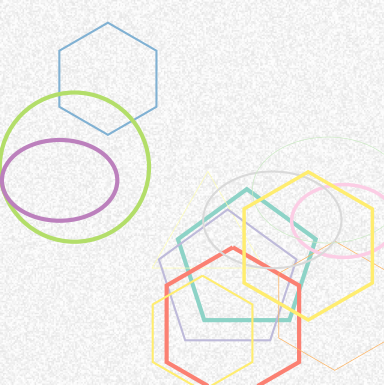[{"shape": "pentagon", "thickness": 3, "radius": 0.94, "center": [0.641, 0.321]}, {"shape": "triangle", "thickness": 0.5, "radius": 0.84, "center": [0.54, 0.388]}, {"shape": "pentagon", "thickness": 1.5, "radius": 0.94, "center": [0.591, 0.268]}, {"shape": "hexagon", "thickness": 3, "radius": 0.99, "center": [0.605, 0.159]}, {"shape": "hexagon", "thickness": 1.5, "radius": 0.73, "center": [0.28, 0.795]}, {"shape": "hexagon", "thickness": 0.5, "radius": 0.84, "center": [0.869, 0.206]}, {"shape": "circle", "thickness": 3, "radius": 0.97, "center": [0.193, 0.566]}, {"shape": "oval", "thickness": 2.5, "radius": 0.68, "center": [0.893, 0.426]}, {"shape": "oval", "thickness": 1.5, "radius": 0.9, "center": [0.707, 0.429]}, {"shape": "oval", "thickness": 3, "radius": 0.75, "center": [0.155, 0.532]}, {"shape": "oval", "thickness": 0.5, "radius": 0.98, "center": [0.852, 0.506]}, {"shape": "hexagon", "thickness": 1.5, "radius": 0.75, "center": [0.526, 0.134]}, {"shape": "hexagon", "thickness": 2.5, "radius": 0.96, "center": [0.801, 0.361]}]